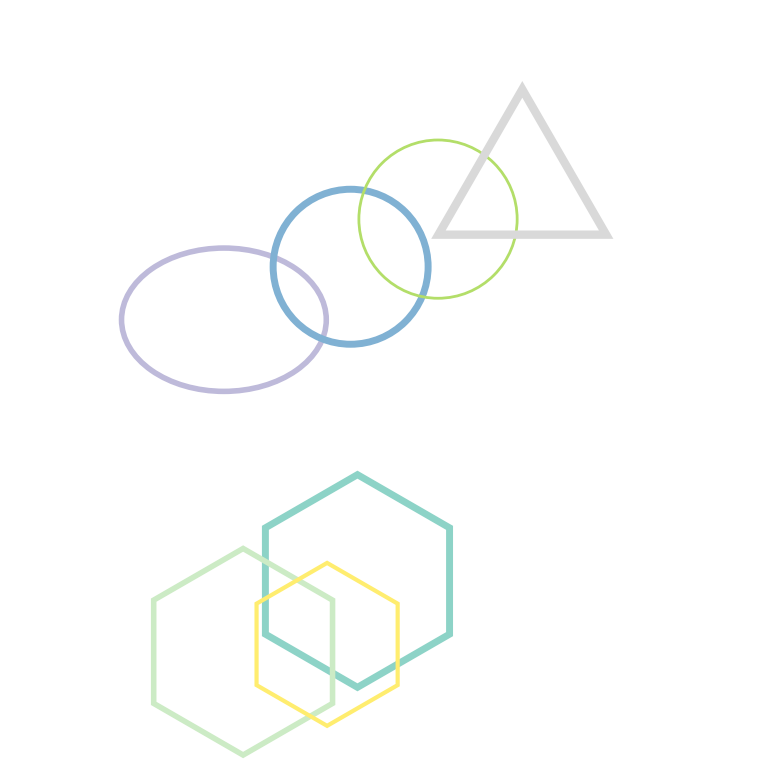[{"shape": "hexagon", "thickness": 2.5, "radius": 0.69, "center": [0.464, 0.245]}, {"shape": "oval", "thickness": 2, "radius": 0.66, "center": [0.291, 0.585]}, {"shape": "circle", "thickness": 2.5, "radius": 0.5, "center": [0.455, 0.654]}, {"shape": "circle", "thickness": 1, "radius": 0.51, "center": [0.569, 0.715]}, {"shape": "triangle", "thickness": 3, "radius": 0.63, "center": [0.678, 0.758]}, {"shape": "hexagon", "thickness": 2, "radius": 0.67, "center": [0.316, 0.154]}, {"shape": "hexagon", "thickness": 1.5, "radius": 0.53, "center": [0.425, 0.163]}]